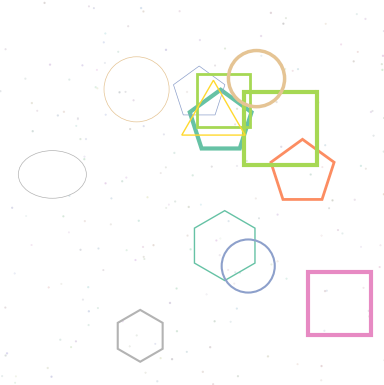[{"shape": "pentagon", "thickness": 3, "radius": 0.42, "center": [0.573, 0.683]}, {"shape": "hexagon", "thickness": 1, "radius": 0.45, "center": [0.584, 0.362]}, {"shape": "pentagon", "thickness": 2, "radius": 0.43, "center": [0.786, 0.552]}, {"shape": "pentagon", "thickness": 0.5, "radius": 0.35, "center": [0.517, 0.758]}, {"shape": "circle", "thickness": 1.5, "radius": 0.34, "center": [0.645, 0.309]}, {"shape": "square", "thickness": 3, "radius": 0.41, "center": [0.881, 0.212]}, {"shape": "square", "thickness": 2, "radius": 0.35, "center": [0.58, 0.739]}, {"shape": "square", "thickness": 3, "radius": 0.48, "center": [0.728, 0.666]}, {"shape": "triangle", "thickness": 1, "radius": 0.47, "center": [0.554, 0.697]}, {"shape": "circle", "thickness": 0.5, "radius": 0.42, "center": [0.355, 0.768]}, {"shape": "circle", "thickness": 2.5, "radius": 0.36, "center": [0.666, 0.796]}, {"shape": "oval", "thickness": 0.5, "radius": 0.44, "center": [0.136, 0.547]}, {"shape": "hexagon", "thickness": 1.5, "radius": 0.34, "center": [0.364, 0.128]}]